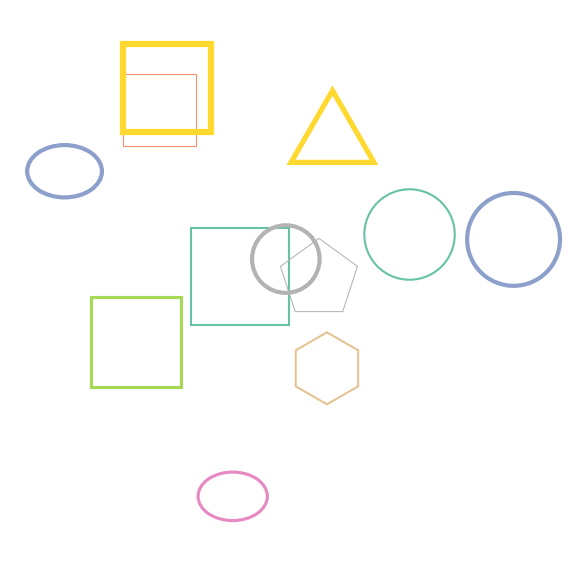[{"shape": "circle", "thickness": 1, "radius": 0.39, "center": [0.709, 0.593]}, {"shape": "square", "thickness": 1, "radius": 0.42, "center": [0.416, 0.52]}, {"shape": "square", "thickness": 0.5, "radius": 0.31, "center": [0.276, 0.809]}, {"shape": "oval", "thickness": 2, "radius": 0.32, "center": [0.112, 0.703]}, {"shape": "circle", "thickness": 2, "radius": 0.4, "center": [0.889, 0.585]}, {"shape": "oval", "thickness": 1.5, "radius": 0.3, "center": [0.403, 0.14]}, {"shape": "square", "thickness": 1.5, "radius": 0.39, "center": [0.235, 0.407]}, {"shape": "triangle", "thickness": 2.5, "radius": 0.41, "center": [0.576, 0.759]}, {"shape": "square", "thickness": 3, "radius": 0.38, "center": [0.289, 0.847]}, {"shape": "hexagon", "thickness": 1, "radius": 0.31, "center": [0.566, 0.361]}, {"shape": "pentagon", "thickness": 0.5, "radius": 0.35, "center": [0.552, 0.516]}, {"shape": "circle", "thickness": 2, "radius": 0.29, "center": [0.495, 0.551]}]